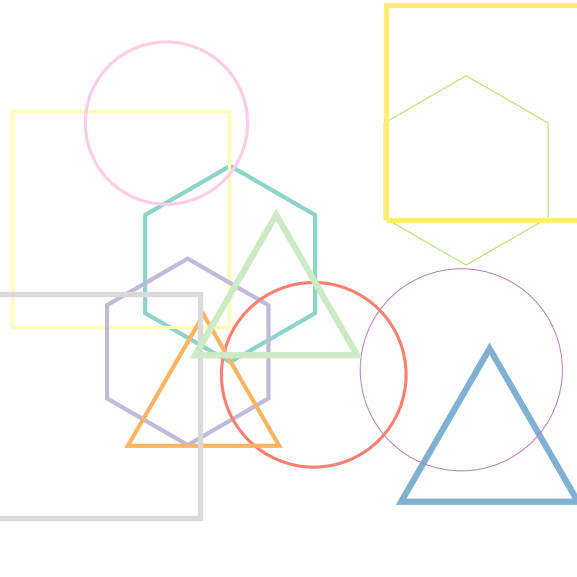[{"shape": "hexagon", "thickness": 2, "radius": 0.85, "center": [0.398, 0.542]}, {"shape": "square", "thickness": 1.5, "radius": 0.94, "center": [0.209, 0.62]}, {"shape": "hexagon", "thickness": 2, "radius": 0.81, "center": [0.325, 0.39]}, {"shape": "circle", "thickness": 1.5, "radius": 0.8, "center": [0.543, 0.35]}, {"shape": "triangle", "thickness": 3, "radius": 0.88, "center": [0.848, 0.219]}, {"shape": "triangle", "thickness": 2, "radius": 0.76, "center": [0.352, 0.303]}, {"shape": "hexagon", "thickness": 0.5, "radius": 0.82, "center": [0.807, 0.704]}, {"shape": "circle", "thickness": 1.5, "radius": 0.7, "center": [0.288, 0.786]}, {"shape": "square", "thickness": 2.5, "radius": 0.97, "center": [0.153, 0.296]}, {"shape": "circle", "thickness": 0.5, "radius": 0.88, "center": [0.799, 0.359]}, {"shape": "triangle", "thickness": 3, "radius": 0.81, "center": [0.478, 0.465]}, {"shape": "square", "thickness": 2.5, "radius": 0.93, "center": [0.855, 0.805]}]